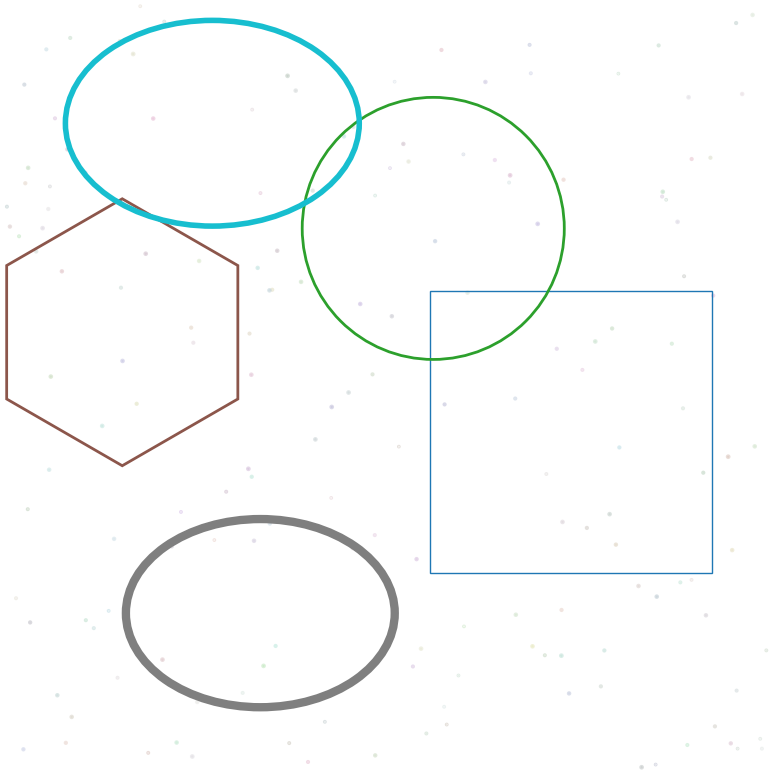[{"shape": "square", "thickness": 0.5, "radius": 0.92, "center": [0.742, 0.439]}, {"shape": "circle", "thickness": 1, "radius": 0.85, "center": [0.563, 0.703]}, {"shape": "hexagon", "thickness": 1, "radius": 0.87, "center": [0.159, 0.568]}, {"shape": "oval", "thickness": 3, "radius": 0.87, "center": [0.338, 0.204]}, {"shape": "oval", "thickness": 2, "radius": 0.95, "center": [0.276, 0.84]}]